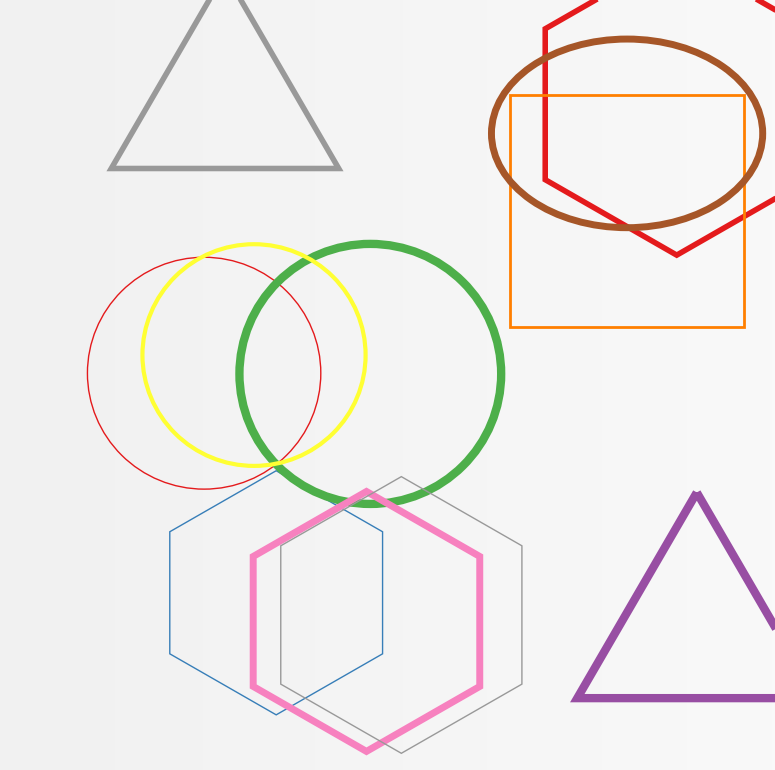[{"shape": "circle", "thickness": 0.5, "radius": 0.75, "center": [0.263, 0.515]}, {"shape": "hexagon", "thickness": 2, "radius": 0.98, "center": [0.873, 0.865]}, {"shape": "hexagon", "thickness": 0.5, "radius": 0.79, "center": [0.356, 0.23]}, {"shape": "circle", "thickness": 3, "radius": 0.84, "center": [0.478, 0.514]}, {"shape": "triangle", "thickness": 3, "radius": 0.89, "center": [0.899, 0.182]}, {"shape": "square", "thickness": 1, "radius": 0.75, "center": [0.809, 0.725]}, {"shape": "circle", "thickness": 1.5, "radius": 0.72, "center": [0.328, 0.539]}, {"shape": "oval", "thickness": 2.5, "radius": 0.87, "center": [0.809, 0.827]}, {"shape": "hexagon", "thickness": 2.5, "radius": 0.84, "center": [0.473, 0.193]}, {"shape": "hexagon", "thickness": 0.5, "radius": 0.9, "center": [0.518, 0.201]}, {"shape": "triangle", "thickness": 2, "radius": 0.85, "center": [0.29, 0.866]}]